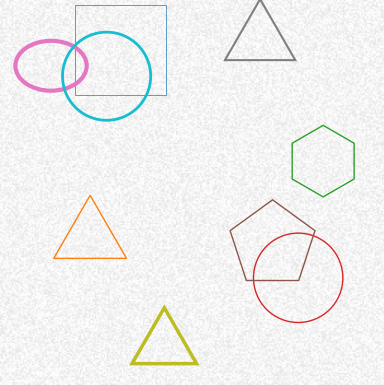[{"shape": "square", "thickness": 0.5, "radius": 0.59, "center": [0.313, 0.87]}, {"shape": "triangle", "thickness": 1, "radius": 0.55, "center": [0.234, 0.384]}, {"shape": "hexagon", "thickness": 1, "radius": 0.46, "center": [0.839, 0.582]}, {"shape": "circle", "thickness": 1, "radius": 0.58, "center": [0.774, 0.278]}, {"shape": "pentagon", "thickness": 1, "radius": 0.58, "center": [0.708, 0.365]}, {"shape": "oval", "thickness": 3, "radius": 0.46, "center": [0.133, 0.829]}, {"shape": "triangle", "thickness": 1.5, "radius": 0.53, "center": [0.676, 0.897]}, {"shape": "triangle", "thickness": 2.5, "radius": 0.48, "center": [0.427, 0.104]}, {"shape": "circle", "thickness": 2, "radius": 0.57, "center": [0.277, 0.802]}]